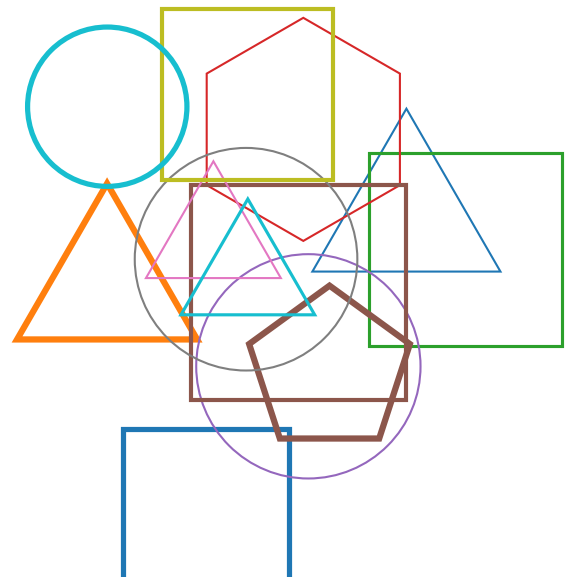[{"shape": "square", "thickness": 2.5, "radius": 0.72, "center": [0.357, 0.113]}, {"shape": "triangle", "thickness": 1, "radius": 0.94, "center": [0.704, 0.623]}, {"shape": "triangle", "thickness": 3, "radius": 0.9, "center": [0.185, 0.501]}, {"shape": "square", "thickness": 1.5, "radius": 0.84, "center": [0.806, 0.567]}, {"shape": "hexagon", "thickness": 1, "radius": 0.97, "center": [0.525, 0.775]}, {"shape": "circle", "thickness": 1, "radius": 0.97, "center": [0.534, 0.365]}, {"shape": "pentagon", "thickness": 3, "radius": 0.73, "center": [0.571, 0.358]}, {"shape": "square", "thickness": 2, "radius": 0.93, "center": [0.517, 0.492]}, {"shape": "triangle", "thickness": 1, "radius": 0.67, "center": [0.37, 0.585]}, {"shape": "circle", "thickness": 1, "radius": 0.96, "center": [0.426, 0.55]}, {"shape": "square", "thickness": 2, "radius": 0.74, "center": [0.428, 0.836]}, {"shape": "circle", "thickness": 2.5, "radius": 0.69, "center": [0.186, 0.814]}, {"shape": "triangle", "thickness": 1.5, "radius": 0.67, "center": [0.429, 0.521]}]